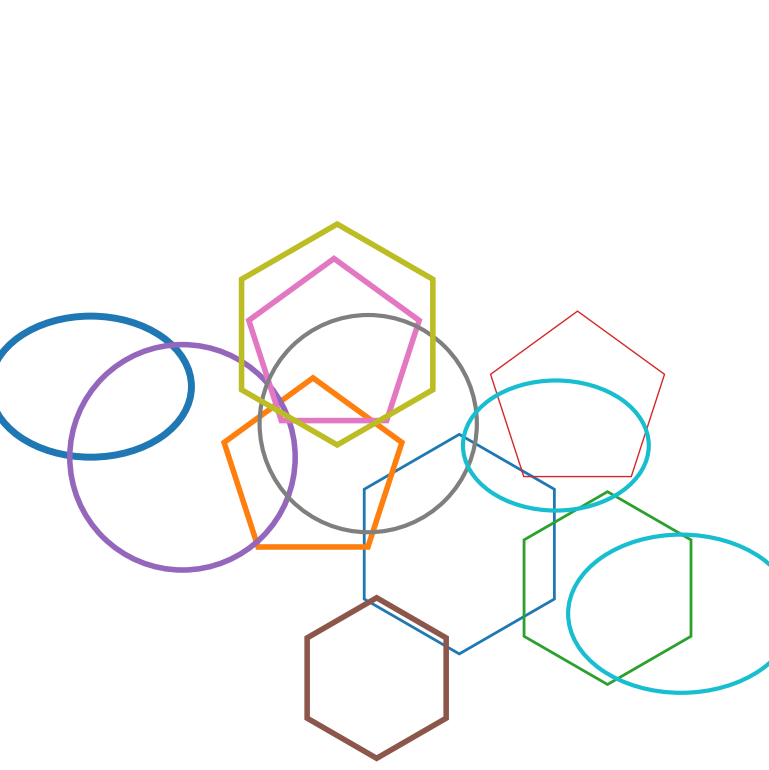[{"shape": "oval", "thickness": 2.5, "radius": 0.65, "center": [0.118, 0.498]}, {"shape": "hexagon", "thickness": 1, "radius": 0.71, "center": [0.596, 0.293]}, {"shape": "pentagon", "thickness": 2, "radius": 0.61, "center": [0.406, 0.388]}, {"shape": "hexagon", "thickness": 1, "radius": 0.63, "center": [0.789, 0.236]}, {"shape": "pentagon", "thickness": 0.5, "radius": 0.59, "center": [0.75, 0.477]}, {"shape": "circle", "thickness": 2, "radius": 0.73, "center": [0.237, 0.406]}, {"shape": "hexagon", "thickness": 2, "radius": 0.52, "center": [0.489, 0.119]}, {"shape": "pentagon", "thickness": 2, "radius": 0.58, "center": [0.434, 0.548]}, {"shape": "circle", "thickness": 1.5, "radius": 0.71, "center": [0.478, 0.45]}, {"shape": "hexagon", "thickness": 2, "radius": 0.72, "center": [0.438, 0.566]}, {"shape": "oval", "thickness": 1.5, "radius": 0.6, "center": [0.722, 0.421]}, {"shape": "oval", "thickness": 1.5, "radius": 0.73, "center": [0.885, 0.203]}]